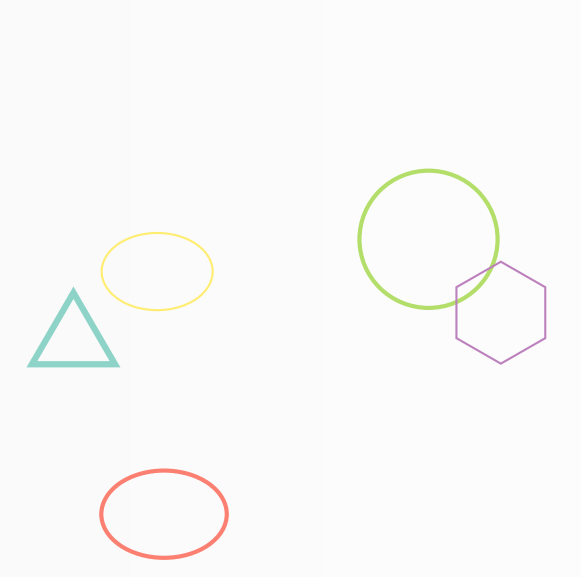[{"shape": "triangle", "thickness": 3, "radius": 0.41, "center": [0.126, 0.41]}, {"shape": "oval", "thickness": 2, "radius": 0.54, "center": [0.282, 0.109]}, {"shape": "circle", "thickness": 2, "radius": 0.59, "center": [0.737, 0.585]}, {"shape": "hexagon", "thickness": 1, "radius": 0.44, "center": [0.862, 0.458]}, {"shape": "oval", "thickness": 1, "radius": 0.48, "center": [0.27, 0.529]}]